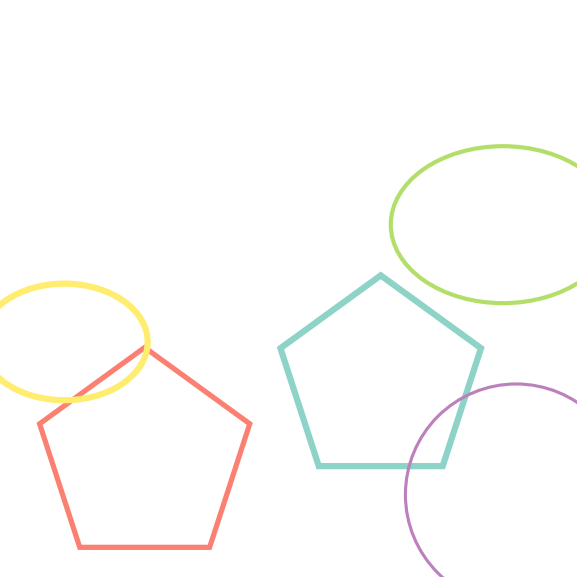[{"shape": "pentagon", "thickness": 3, "radius": 0.91, "center": [0.659, 0.34]}, {"shape": "pentagon", "thickness": 2.5, "radius": 0.96, "center": [0.251, 0.206]}, {"shape": "oval", "thickness": 2, "radius": 0.97, "center": [0.871, 0.61]}, {"shape": "circle", "thickness": 1.5, "radius": 0.96, "center": [0.894, 0.143]}, {"shape": "oval", "thickness": 3, "radius": 0.72, "center": [0.111, 0.407]}]